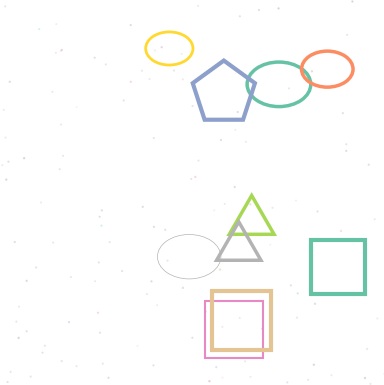[{"shape": "oval", "thickness": 2.5, "radius": 0.41, "center": [0.724, 0.781]}, {"shape": "square", "thickness": 3, "radius": 0.36, "center": [0.878, 0.306]}, {"shape": "oval", "thickness": 2.5, "radius": 0.33, "center": [0.85, 0.82]}, {"shape": "pentagon", "thickness": 3, "radius": 0.42, "center": [0.581, 0.758]}, {"shape": "square", "thickness": 1.5, "radius": 0.37, "center": [0.608, 0.144]}, {"shape": "triangle", "thickness": 2.5, "radius": 0.34, "center": [0.654, 0.425]}, {"shape": "oval", "thickness": 2, "radius": 0.31, "center": [0.44, 0.874]}, {"shape": "square", "thickness": 3, "radius": 0.38, "center": [0.626, 0.167]}, {"shape": "triangle", "thickness": 2.5, "radius": 0.33, "center": [0.62, 0.357]}, {"shape": "oval", "thickness": 0.5, "radius": 0.41, "center": [0.491, 0.333]}]